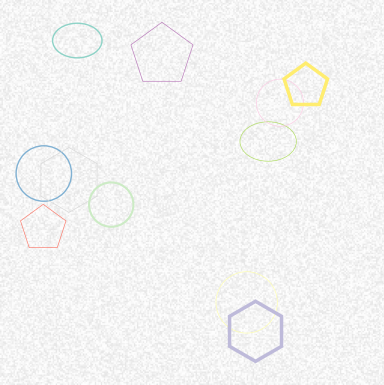[{"shape": "oval", "thickness": 1, "radius": 0.32, "center": [0.201, 0.895]}, {"shape": "circle", "thickness": 0.5, "radius": 0.4, "center": [0.641, 0.215]}, {"shape": "hexagon", "thickness": 2.5, "radius": 0.39, "center": [0.664, 0.139]}, {"shape": "pentagon", "thickness": 0.5, "radius": 0.31, "center": [0.112, 0.407]}, {"shape": "circle", "thickness": 1, "radius": 0.36, "center": [0.114, 0.549]}, {"shape": "oval", "thickness": 0.5, "radius": 0.37, "center": [0.697, 0.632]}, {"shape": "circle", "thickness": 0.5, "radius": 0.31, "center": [0.727, 0.733]}, {"shape": "hexagon", "thickness": 0.5, "radius": 0.42, "center": [0.179, 0.533]}, {"shape": "pentagon", "thickness": 0.5, "radius": 0.42, "center": [0.421, 0.857]}, {"shape": "circle", "thickness": 1.5, "radius": 0.29, "center": [0.289, 0.469]}, {"shape": "pentagon", "thickness": 2.5, "radius": 0.3, "center": [0.794, 0.777]}]